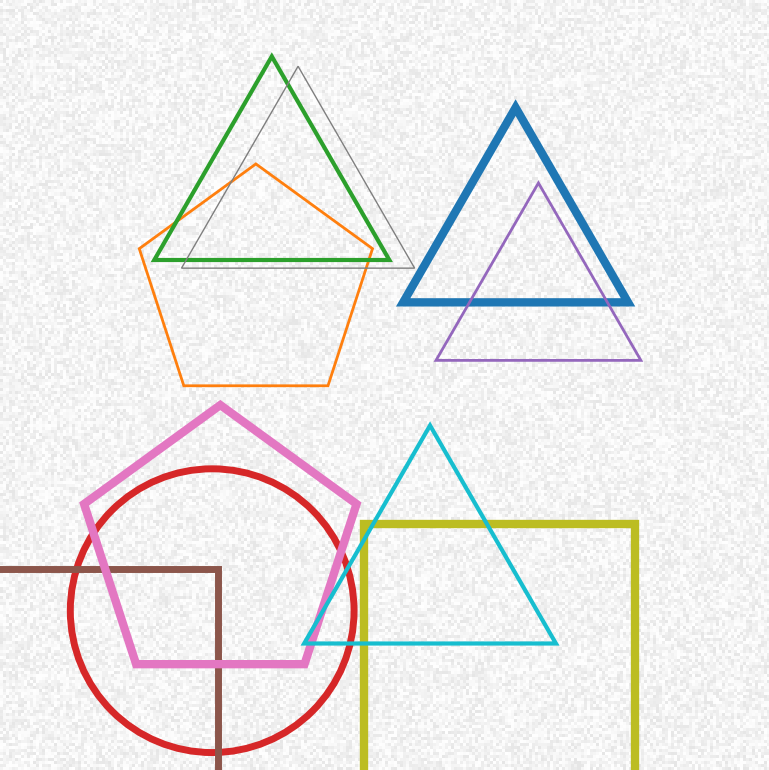[{"shape": "triangle", "thickness": 3, "radius": 0.84, "center": [0.67, 0.692]}, {"shape": "pentagon", "thickness": 1, "radius": 0.8, "center": [0.332, 0.628]}, {"shape": "triangle", "thickness": 1.5, "radius": 0.88, "center": [0.353, 0.75]}, {"shape": "circle", "thickness": 2.5, "radius": 0.92, "center": [0.276, 0.207]}, {"shape": "triangle", "thickness": 1, "radius": 0.77, "center": [0.699, 0.609]}, {"shape": "square", "thickness": 2.5, "radius": 0.8, "center": [0.123, 0.1]}, {"shape": "pentagon", "thickness": 3, "radius": 0.93, "center": [0.286, 0.288]}, {"shape": "triangle", "thickness": 0.5, "radius": 0.87, "center": [0.387, 0.739]}, {"shape": "square", "thickness": 3, "radius": 0.88, "center": [0.648, 0.143]}, {"shape": "triangle", "thickness": 1.5, "radius": 0.94, "center": [0.559, 0.259]}]